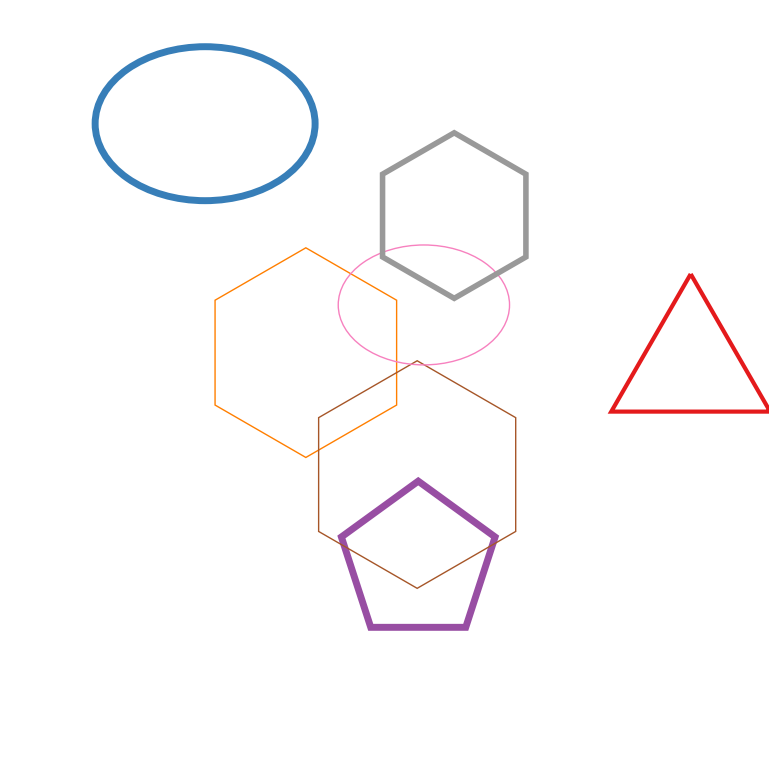[{"shape": "triangle", "thickness": 1.5, "radius": 0.6, "center": [0.897, 0.525]}, {"shape": "oval", "thickness": 2.5, "radius": 0.71, "center": [0.266, 0.839]}, {"shape": "pentagon", "thickness": 2.5, "radius": 0.52, "center": [0.543, 0.27]}, {"shape": "hexagon", "thickness": 0.5, "radius": 0.68, "center": [0.397, 0.542]}, {"shape": "hexagon", "thickness": 0.5, "radius": 0.74, "center": [0.542, 0.384]}, {"shape": "oval", "thickness": 0.5, "radius": 0.56, "center": [0.551, 0.604]}, {"shape": "hexagon", "thickness": 2, "radius": 0.54, "center": [0.59, 0.72]}]